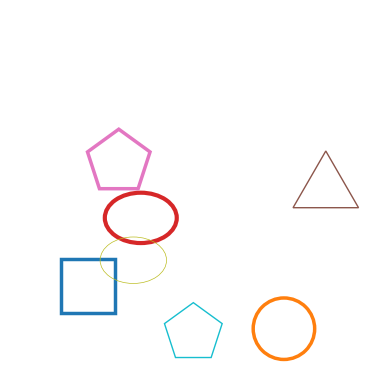[{"shape": "square", "thickness": 2.5, "radius": 0.35, "center": [0.23, 0.258]}, {"shape": "circle", "thickness": 2.5, "radius": 0.4, "center": [0.737, 0.146]}, {"shape": "oval", "thickness": 3, "radius": 0.47, "center": [0.366, 0.434]}, {"shape": "triangle", "thickness": 1, "radius": 0.49, "center": [0.846, 0.51]}, {"shape": "pentagon", "thickness": 2.5, "radius": 0.43, "center": [0.309, 0.579]}, {"shape": "oval", "thickness": 0.5, "radius": 0.43, "center": [0.346, 0.324]}, {"shape": "pentagon", "thickness": 1, "radius": 0.39, "center": [0.502, 0.135]}]